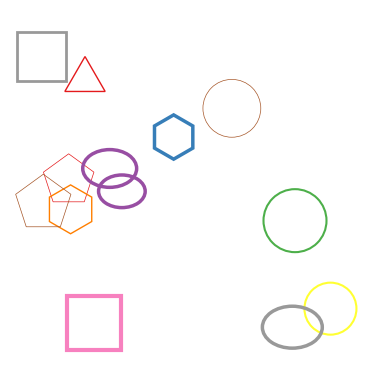[{"shape": "triangle", "thickness": 1, "radius": 0.3, "center": [0.221, 0.793]}, {"shape": "pentagon", "thickness": 0.5, "radius": 0.34, "center": [0.178, 0.532]}, {"shape": "hexagon", "thickness": 2.5, "radius": 0.29, "center": [0.451, 0.644]}, {"shape": "circle", "thickness": 1.5, "radius": 0.41, "center": [0.766, 0.427]}, {"shape": "oval", "thickness": 2.5, "radius": 0.35, "center": [0.285, 0.562]}, {"shape": "oval", "thickness": 2.5, "radius": 0.3, "center": [0.317, 0.503]}, {"shape": "hexagon", "thickness": 1, "radius": 0.32, "center": [0.183, 0.456]}, {"shape": "circle", "thickness": 1.5, "radius": 0.34, "center": [0.858, 0.198]}, {"shape": "pentagon", "thickness": 0.5, "radius": 0.38, "center": [0.112, 0.472]}, {"shape": "circle", "thickness": 0.5, "radius": 0.38, "center": [0.602, 0.719]}, {"shape": "square", "thickness": 3, "radius": 0.35, "center": [0.243, 0.16]}, {"shape": "oval", "thickness": 2.5, "radius": 0.39, "center": [0.759, 0.15]}, {"shape": "square", "thickness": 2, "radius": 0.32, "center": [0.107, 0.854]}]